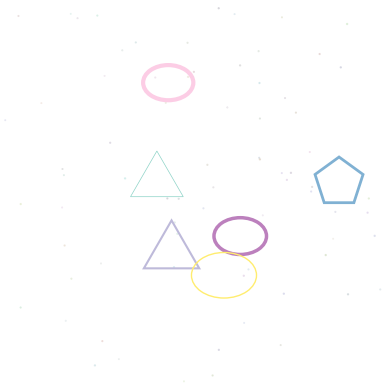[{"shape": "triangle", "thickness": 0.5, "radius": 0.4, "center": [0.407, 0.529]}, {"shape": "triangle", "thickness": 1.5, "radius": 0.42, "center": [0.446, 0.345]}, {"shape": "pentagon", "thickness": 2, "radius": 0.33, "center": [0.881, 0.527]}, {"shape": "oval", "thickness": 3, "radius": 0.33, "center": [0.437, 0.785]}, {"shape": "oval", "thickness": 2.5, "radius": 0.34, "center": [0.624, 0.387]}, {"shape": "oval", "thickness": 1, "radius": 0.42, "center": [0.582, 0.285]}]